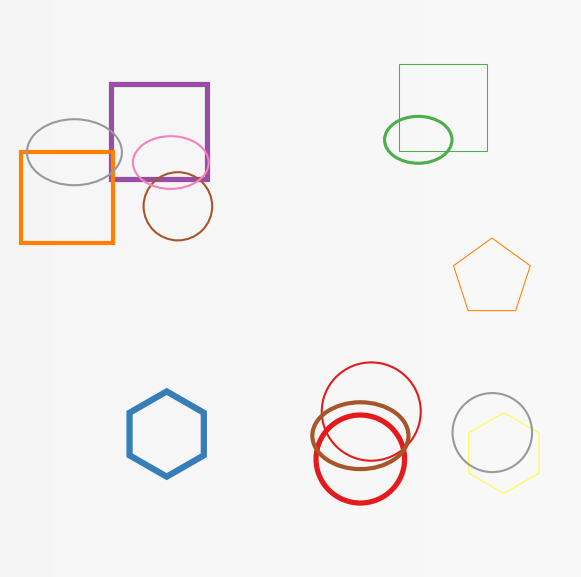[{"shape": "circle", "thickness": 1, "radius": 0.43, "center": [0.639, 0.286]}, {"shape": "circle", "thickness": 2.5, "radius": 0.38, "center": [0.62, 0.204]}, {"shape": "hexagon", "thickness": 3, "radius": 0.37, "center": [0.287, 0.248]}, {"shape": "square", "thickness": 0.5, "radius": 0.38, "center": [0.763, 0.812]}, {"shape": "oval", "thickness": 1.5, "radius": 0.29, "center": [0.72, 0.757]}, {"shape": "square", "thickness": 2.5, "radius": 0.41, "center": [0.273, 0.772]}, {"shape": "pentagon", "thickness": 0.5, "radius": 0.35, "center": [0.846, 0.517]}, {"shape": "square", "thickness": 2, "radius": 0.39, "center": [0.116, 0.657]}, {"shape": "hexagon", "thickness": 0.5, "radius": 0.35, "center": [0.867, 0.215]}, {"shape": "oval", "thickness": 2, "radius": 0.41, "center": [0.62, 0.245]}, {"shape": "circle", "thickness": 1, "radius": 0.3, "center": [0.306, 0.642]}, {"shape": "oval", "thickness": 1, "radius": 0.33, "center": [0.294, 0.718]}, {"shape": "circle", "thickness": 1, "radius": 0.34, "center": [0.847, 0.25]}, {"shape": "oval", "thickness": 1, "radius": 0.41, "center": [0.128, 0.736]}]